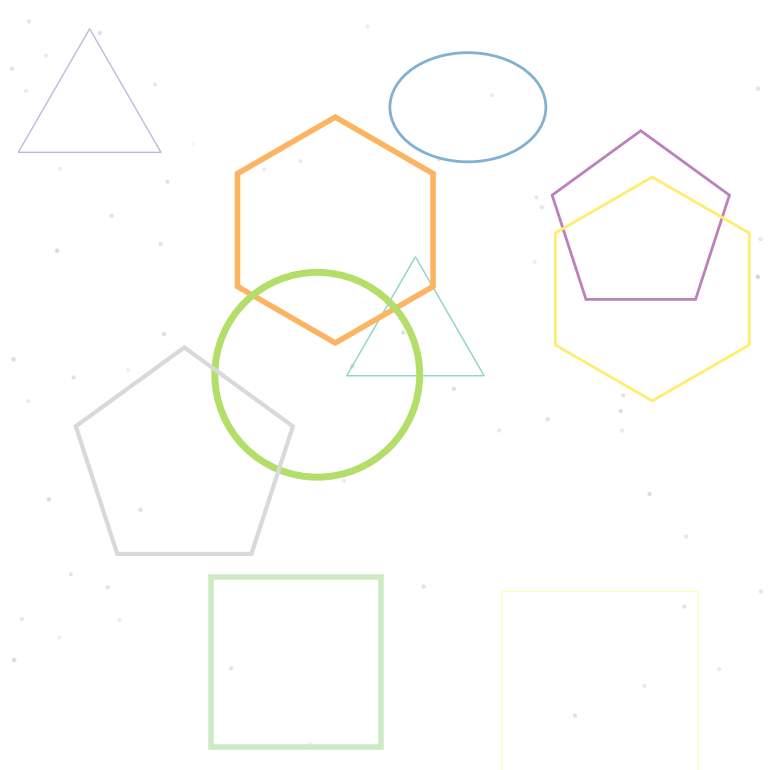[{"shape": "triangle", "thickness": 0.5, "radius": 0.52, "center": [0.54, 0.564]}, {"shape": "square", "thickness": 0.5, "radius": 0.64, "center": [0.779, 0.104]}, {"shape": "triangle", "thickness": 0.5, "radius": 0.53, "center": [0.116, 0.856]}, {"shape": "oval", "thickness": 1, "radius": 0.51, "center": [0.608, 0.861]}, {"shape": "hexagon", "thickness": 2, "radius": 0.73, "center": [0.435, 0.701]}, {"shape": "circle", "thickness": 2.5, "radius": 0.67, "center": [0.412, 0.513]}, {"shape": "pentagon", "thickness": 1.5, "radius": 0.74, "center": [0.239, 0.401]}, {"shape": "pentagon", "thickness": 1, "radius": 0.61, "center": [0.832, 0.709]}, {"shape": "square", "thickness": 2, "radius": 0.55, "center": [0.384, 0.141]}, {"shape": "hexagon", "thickness": 1, "radius": 0.73, "center": [0.847, 0.625]}]